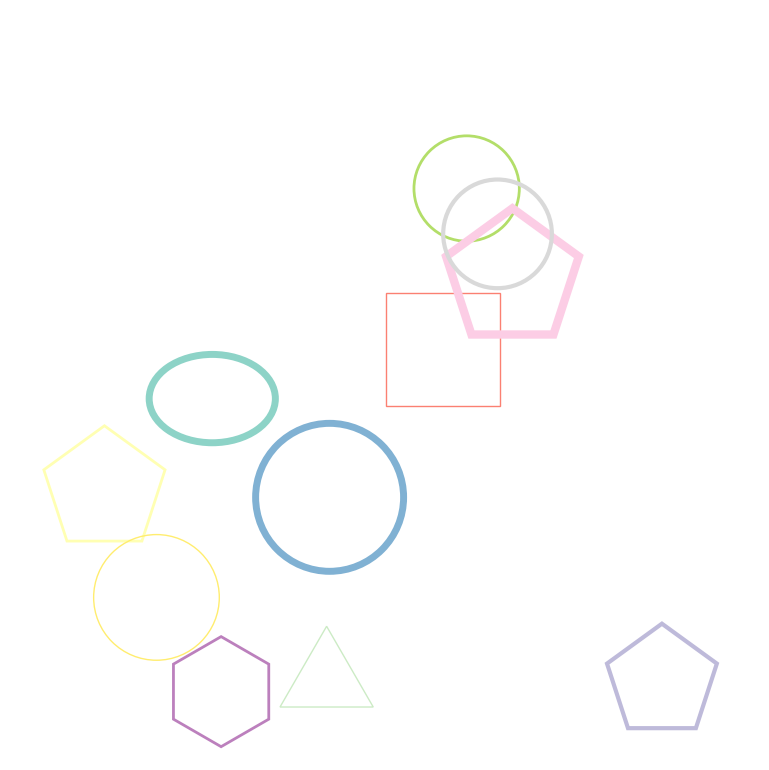[{"shape": "oval", "thickness": 2.5, "radius": 0.41, "center": [0.276, 0.482]}, {"shape": "pentagon", "thickness": 1, "radius": 0.41, "center": [0.136, 0.364]}, {"shape": "pentagon", "thickness": 1.5, "radius": 0.38, "center": [0.86, 0.115]}, {"shape": "square", "thickness": 0.5, "radius": 0.37, "center": [0.575, 0.546]}, {"shape": "circle", "thickness": 2.5, "radius": 0.48, "center": [0.428, 0.354]}, {"shape": "circle", "thickness": 1, "radius": 0.34, "center": [0.606, 0.755]}, {"shape": "pentagon", "thickness": 3, "radius": 0.45, "center": [0.666, 0.639]}, {"shape": "circle", "thickness": 1.5, "radius": 0.35, "center": [0.646, 0.696]}, {"shape": "hexagon", "thickness": 1, "radius": 0.36, "center": [0.287, 0.102]}, {"shape": "triangle", "thickness": 0.5, "radius": 0.35, "center": [0.424, 0.117]}, {"shape": "circle", "thickness": 0.5, "radius": 0.41, "center": [0.203, 0.224]}]